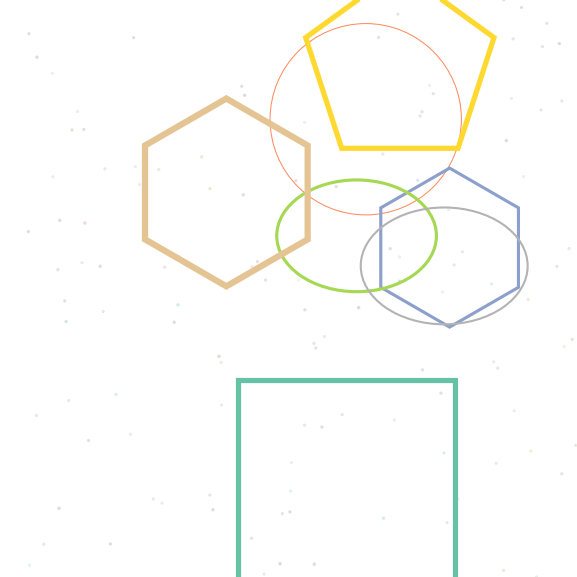[{"shape": "square", "thickness": 2.5, "radius": 0.94, "center": [0.601, 0.153]}, {"shape": "circle", "thickness": 0.5, "radius": 0.83, "center": [0.633, 0.793]}, {"shape": "hexagon", "thickness": 1.5, "radius": 0.69, "center": [0.779, 0.57]}, {"shape": "oval", "thickness": 1.5, "radius": 0.69, "center": [0.617, 0.591]}, {"shape": "pentagon", "thickness": 2.5, "radius": 0.86, "center": [0.692, 0.881]}, {"shape": "hexagon", "thickness": 3, "radius": 0.81, "center": [0.392, 0.666]}, {"shape": "oval", "thickness": 1, "radius": 0.72, "center": [0.769, 0.539]}]